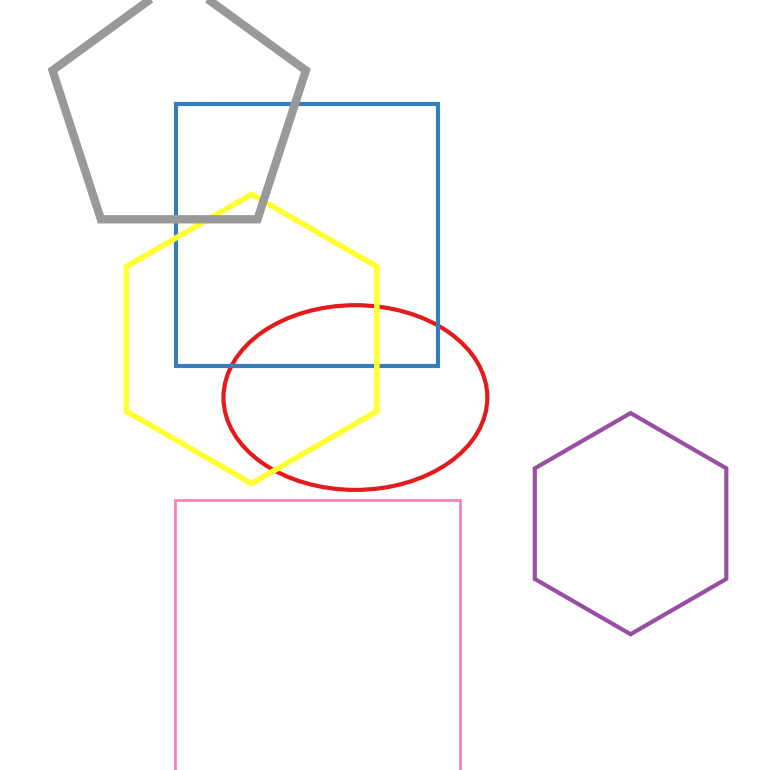[{"shape": "oval", "thickness": 1.5, "radius": 0.86, "center": [0.462, 0.484]}, {"shape": "square", "thickness": 1.5, "radius": 0.85, "center": [0.398, 0.695]}, {"shape": "hexagon", "thickness": 1.5, "radius": 0.72, "center": [0.819, 0.32]}, {"shape": "hexagon", "thickness": 2, "radius": 0.94, "center": [0.327, 0.56]}, {"shape": "square", "thickness": 1, "radius": 0.92, "center": [0.412, 0.166]}, {"shape": "pentagon", "thickness": 3, "radius": 0.86, "center": [0.233, 0.855]}]